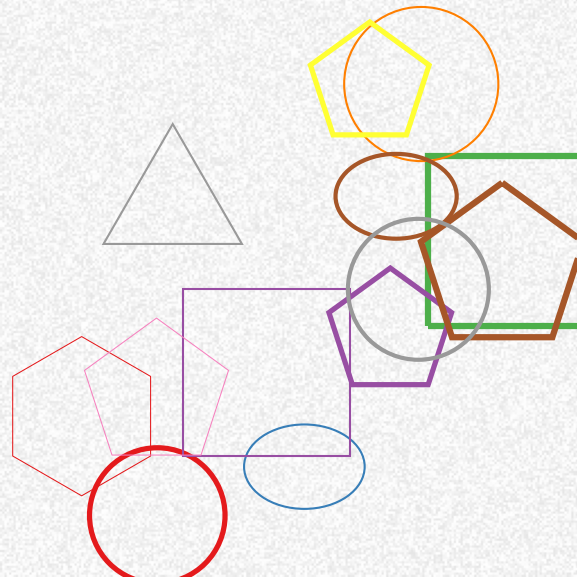[{"shape": "circle", "thickness": 2.5, "radius": 0.59, "center": [0.272, 0.106]}, {"shape": "hexagon", "thickness": 0.5, "radius": 0.69, "center": [0.141, 0.278]}, {"shape": "oval", "thickness": 1, "radius": 0.52, "center": [0.527, 0.191]}, {"shape": "square", "thickness": 3, "radius": 0.74, "center": [0.888, 0.582]}, {"shape": "square", "thickness": 1, "radius": 0.72, "center": [0.462, 0.354]}, {"shape": "pentagon", "thickness": 2.5, "radius": 0.56, "center": [0.676, 0.423]}, {"shape": "circle", "thickness": 1, "radius": 0.67, "center": [0.729, 0.854]}, {"shape": "pentagon", "thickness": 2.5, "radius": 0.54, "center": [0.64, 0.853]}, {"shape": "oval", "thickness": 2, "radius": 0.52, "center": [0.686, 0.659]}, {"shape": "pentagon", "thickness": 3, "radius": 0.74, "center": [0.87, 0.535]}, {"shape": "pentagon", "thickness": 0.5, "radius": 0.66, "center": [0.271, 0.317]}, {"shape": "triangle", "thickness": 1, "radius": 0.69, "center": [0.299, 0.646]}, {"shape": "circle", "thickness": 2, "radius": 0.61, "center": [0.724, 0.498]}]